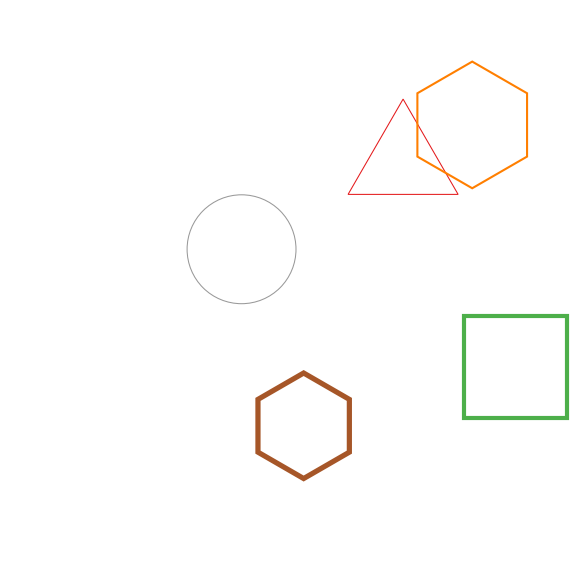[{"shape": "triangle", "thickness": 0.5, "radius": 0.55, "center": [0.698, 0.718]}, {"shape": "square", "thickness": 2, "radius": 0.44, "center": [0.893, 0.364]}, {"shape": "hexagon", "thickness": 1, "radius": 0.55, "center": [0.818, 0.783]}, {"shape": "hexagon", "thickness": 2.5, "radius": 0.46, "center": [0.526, 0.262]}, {"shape": "circle", "thickness": 0.5, "radius": 0.47, "center": [0.418, 0.568]}]